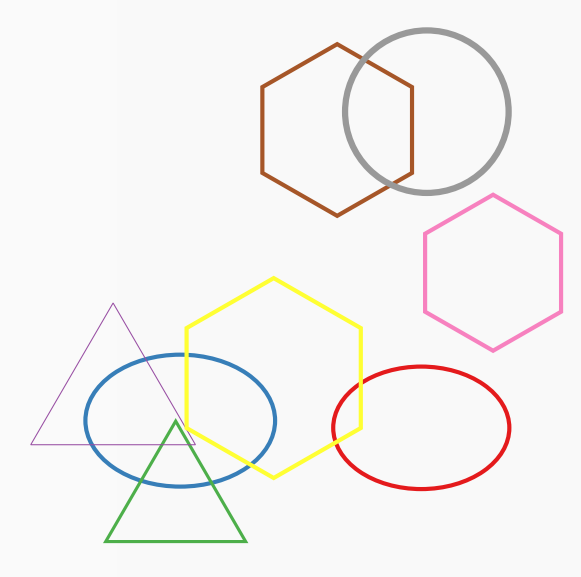[{"shape": "oval", "thickness": 2, "radius": 0.76, "center": [0.725, 0.258]}, {"shape": "oval", "thickness": 2, "radius": 0.82, "center": [0.31, 0.271]}, {"shape": "triangle", "thickness": 1.5, "radius": 0.7, "center": [0.302, 0.131]}, {"shape": "triangle", "thickness": 0.5, "radius": 0.82, "center": [0.195, 0.311]}, {"shape": "hexagon", "thickness": 2, "radius": 0.87, "center": [0.471, 0.344]}, {"shape": "hexagon", "thickness": 2, "radius": 0.74, "center": [0.58, 0.774]}, {"shape": "hexagon", "thickness": 2, "radius": 0.68, "center": [0.848, 0.527]}, {"shape": "circle", "thickness": 3, "radius": 0.7, "center": [0.734, 0.806]}]